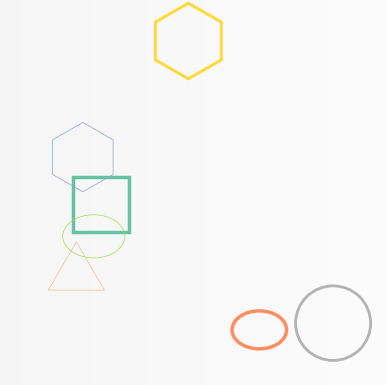[{"shape": "square", "thickness": 2.5, "radius": 0.36, "center": [0.261, 0.468]}, {"shape": "oval", "thickness": 2.5, "radius": 0.35, "center": [0.669, 0.143]}, {"shape": "hexagon", "thickness": 0.5, "radius": 0.45, "center": [0.214, 0.592]}, {"shape": "oval", "thickness": 0.5, "radius": 0.4, "center": [0.242, 0.386]}, {"shape": "hexagon", "thickness": 2, "radius": 0.49, "center": [0.486, 0.893]}, {"shape": "triangle", "thickness": 0.5, "radius": 0.42, "center": [0.197, 0.288]}, {"shape": "circle", "thickness": 2, "radius": 0.48, "center": [0.86, 0.161]}]